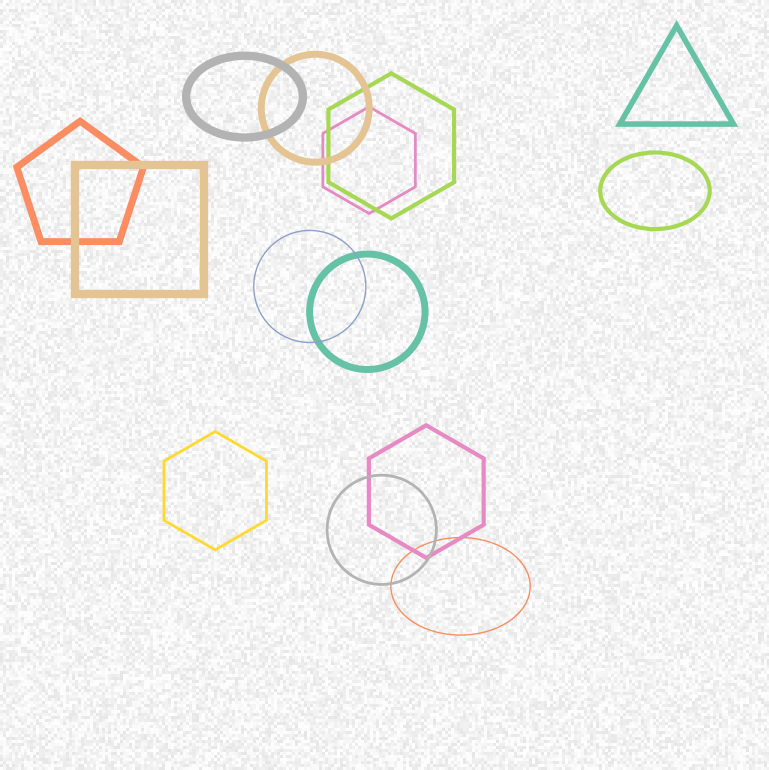[{"shape": "circle", "thickness": 2.5, "radius": 0.37, "center": [0.477, 0.595]}, {"shape": "triangle", "thickness": 2, "radius": 0.43, "center": [0.879, 0.882]}, {"shape": "pentagon", "thickness": 2.5, "radius": 0.43, "center": [0.104, 0.756]}, {"shape": "oval", "thickness": 0.5, "radius": 0.45, "center": [0.598, 0.239]}, {"shape": "circle", "thickness": 0.5, "radius": 0.36, "center": [0.402, 0.628]}, {"shape": "hexagon", "thickness": 1, "radius": 0.35, "center": [0.479, 0.792]}, {"shape": "hexagon", "thickness": 1.5, "radius": 0.43, "center": [0.554, 0.362]}, {"shape": "hexagon", "thickness": 1.5, "radius": 0.47, "center": [0.508, 0.811]}, {"shape": "oval", "thickness": 1.5, "radius": 0.36, "center": [0.851, 0.752]}, {"shape": "hexagon", "thickness": 1, "radius": 0.38, "center": [0.279, 0.363]}, {"shape": "circle", "thickness": 2.5, "radius": 0.35, "center": [0.409, 0.859]}, {"shape": "square", "thickness": 3, "radius": 0.42, "center": [0.181, 0.702]}, {"shape": "circle", "thickness": 1, "radius": 0.35, "center": [0.496, 0.312]}, {"shape": "oval", "thickness": 3, "radius": 0.38, "center": [0.318, 0.875]}]